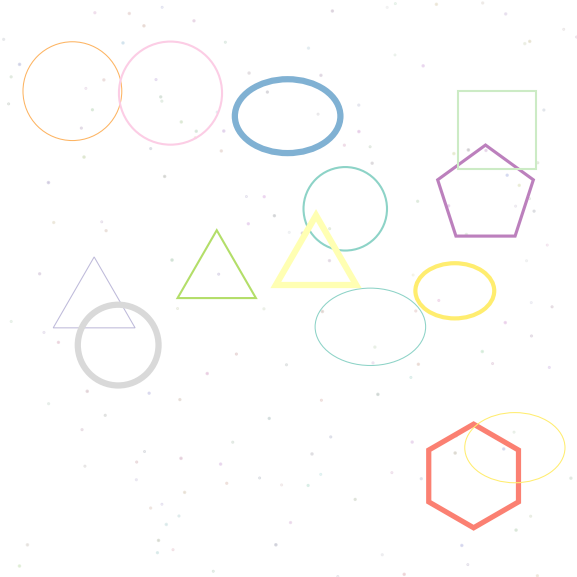[{"shape": "circle", "thickness": 1, "radius": 0.36, "center": [0.598, 0.638]}, {"shape": "oval", "thickness": 0.5, "radius": 0.48, "center": [0.641, 0.433]}, {"shape": "triangle", "thickness": 3, "radius": 0.4, "center": [0.547, 0.546]}, {"shape": "triangle", "thickness": 0.5, "radius": 0.41, "center": [0.163, 0.472]}, {"shape": "hexagon", "thickness": 2.5, "radius": 0.45, "center": [0.82, 0.175]}, {"shape": "oval", "thickness": 3, "radius": 0.46, "center": [0.498, 0.798]}, {"shape": "circle", "thickness": 0.5, "radius": 0.43, "center": [0.125, 0.841]}, {"shape": "triangle", "thickness": 1, "radius": 0.39, "center": [0.375, 0.522]}, {"shape": "circle", "thickness": 1, "radius": 0.45, "center": [0.295, 0.838]}, {"shape": "circle", "thickness": 3, "radius": 0.35, "center": [0.205, 0.402]}, {"shape": "pentagon", "thickness": 1.5, "radius": 0.44, "center": [0.841, 0.661]}, {"shape": "square", "thickness": 1, "radius": 0.34, "center": [0.86, 0.775]}, {"shape": "oval", "thickness": 0.5, "radius": 0.43, "center": [0.892, 0.224]}, {"shape": "oval", "thickness": 2, "radius": 0.34, "center": [0.788, 0.496]}]